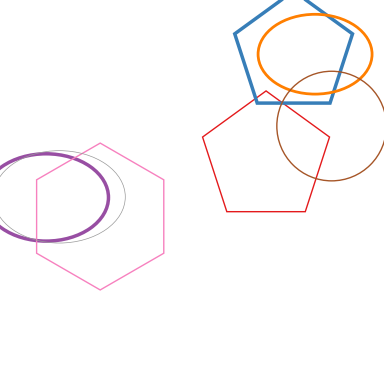[{"shape": "pentagon", "thickness": 1, "radius": 0.87, "center": [0.691, 0.59]}, {"shape": "pentagon", "thickness": 2.5, "radius": 0.8, "center": [0.763, 0.862]}, {"shape": "oval", "thickness": 2.5, "radius": 0.81, "center": [0.12, 0.487]}, {"shape": "oval", "thickness": 2, "radius": 0.74, "center": [0.818, 0.859]}, {"shape": "circle", "thickness": 1, "radius": 0.71, "center": [0.861, 0.673]}, {"shape": "hexagon", "thickness": 1, "radius": 0.95, "center": [0.26, 0.438]}, {"shape": "oval", "thickness": 0.5, "radius": 0.86, "center": [0.154, 0.489]}]